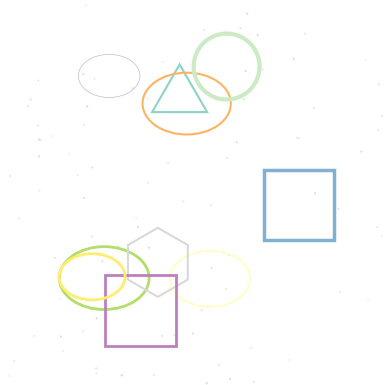[{"shape": "triangle", "thickness": 1.5, "radius": 0.41, "center": [0.467, 0.75]}, {"shape": "oval", "thickness": 1, "radius": 0.52, "center": [0.545, 0.276]}, {"shape": "oval", "thickness": 0.5, "radius": 0.4, "center": [0.283, 0.803]}, {"shape": "square", "thickness": 2.5, "radius": 0.46, "center": [0.776, 0.467]}, {"shape": "oval", "thickness": 1.5, "radius": 0.57, "center": [0.485, 0.731]}, {"shape": "oval", "thickness": 2, "radius": 0.58, "center": [0.271, 0.278]}, {"shape": "hexagon", "thickness": 1.5, "radius": 0.45, "center": [0.41, 0.319]}, {"shape": "square", "thickness": 2, "radius": 0.46, "center": [0.364, 0.194]}, {"shape": "circle", "thickness": 3, "radius": 0.43, "center": [0.589, 0.827]}, {"shape": "oval", "thickness": 2, "radius": 0.43, "center": [0.239, 0.281]}]